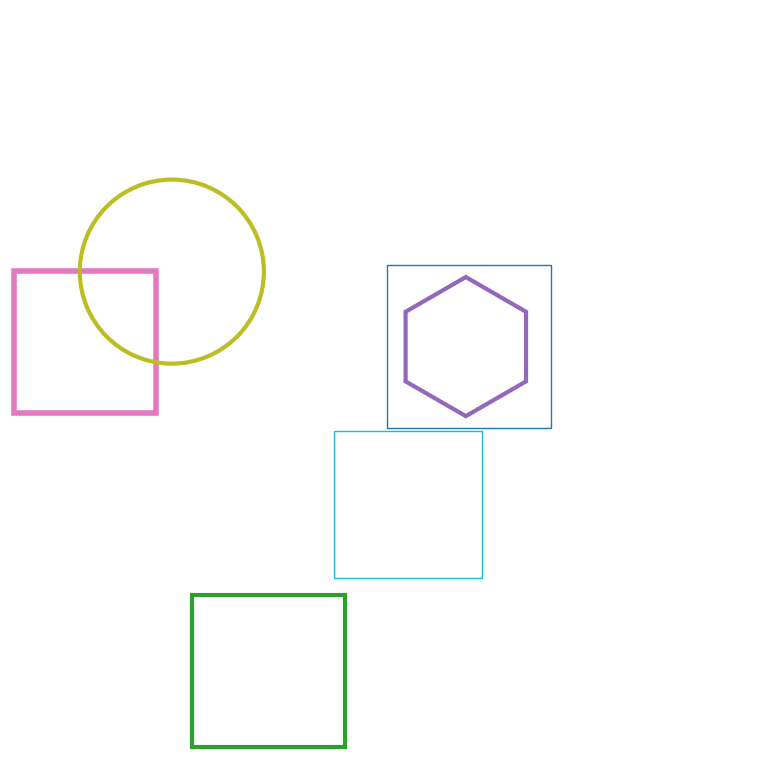[{"shape": "square", "thickness": 0.5, "radius": 0.53, "center": [0.609, 0.55]}, {"shape": "square", "thickness": 1.5, "radius": 0.49, "center": [0.349, 0.129]}, {"shape": "hexagon", "thickness": 1.5, "radius": 0.45, "center": [0.605, 0.55]}, {"shape": "square", "thickness": 2, "radius": 0.46, "center": [0.111, 0.555]}, {"shape": "circle", "thickness": 1.5, "radius": 0.6, "center": [0.223, 0.647]}, {"shape": "square", "thickness": 0.5, "radius": 0.48, "center": [0.53, 0.345]}]